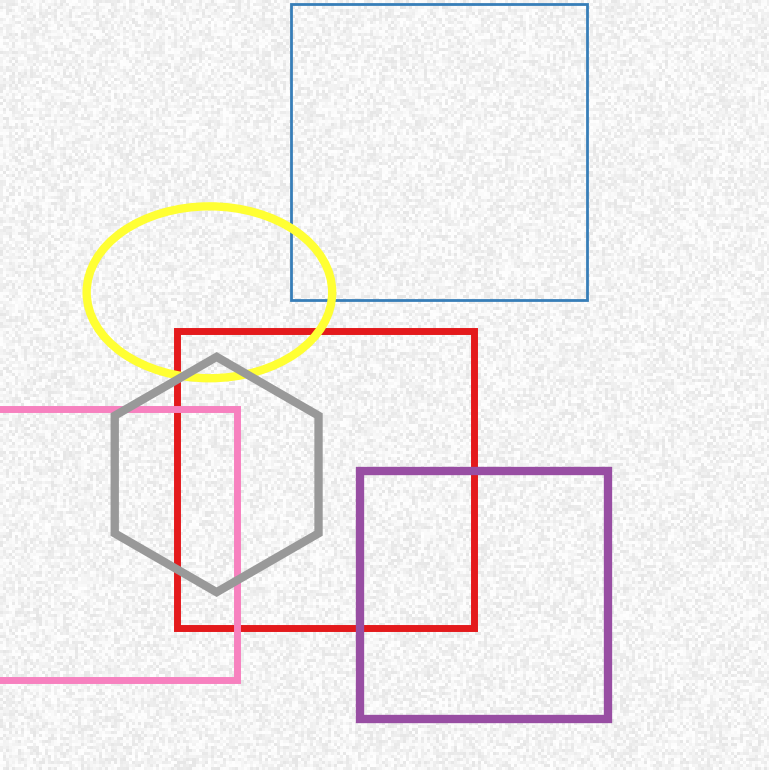[{"shape": "square", "thickness": 2.5, "radius": 0.97, "center": [0.423, 0.378]}, {"shape": "square", "thickness": 1, "radius": 0.96, "center": [0.571, 0.803]}, {"shape": "square", "thickness": 3, "radius": 0.81, "center": [0.629, 0.227]}, {"shape": "oval", "thickness": 3, "radius": 0.8, "center": [0.272, 0.62]}, {"shape": "square", "thickness": 2.5, "radius": 0.88, "center": [0.132, 0.293]}, {"shape": "hexagon", "thickness": 3, "radius": 0.76, "center": [0.281, 0.384]}]